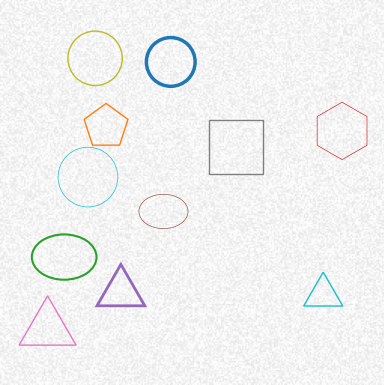[{"shape": "circle", "thickness": 2.5, "radius": 0.32, "center": [0.444, 0.839]}, {"shape": "pentagon", "thickness": 1, "radius": 0.3, "center": [0.276, 0.671]}, {"shape": "oval", "thickness": 1.5, "radius": 0.42, "center": [0.167, 0.332]}, {"shape": "hexagon", "thickness": 0.5, "radius": 0.37, "center": [0.889, 0.66]}, {"shape": "triangle", "thickness": 2, "radius": 0.36, "center": [0.314, 0.242]}, {"shape": "oval", "thickness": 0.5, "radius": 0.32, "center": [0.425, 0.451]}, {"shape": "triangle", "thickness": 1, "radius": 0.43, "center": [0.124, 0.146]}, {"shape": "square", "thickness": 1, "radius": 0.35, "center": [0.614, 0.619]}, {"shape": "circle", "thickness": 1, "radius": 0.35, "center": [0.247, 0.849]}, {"shape": "circle", "thickness": 0.5, "radius": 0.39, "center": [0.228, 0.54]}, {"shape": "triangle", "thickness": 1, "radius": 0.29, "center": [0.84, 0.234]}]